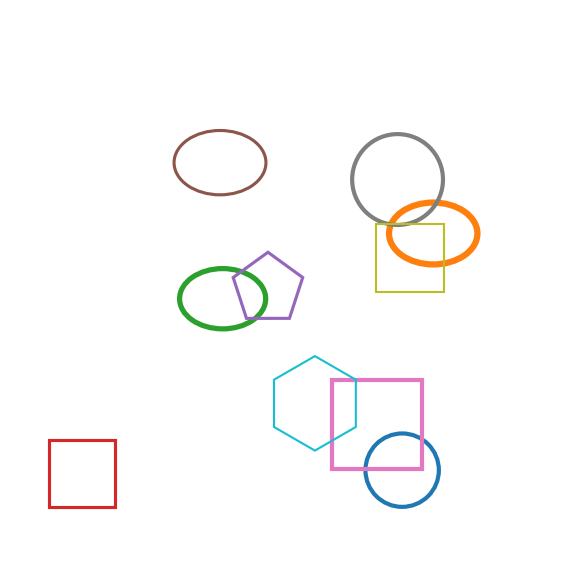[{"shape": "circle", "thickness": 2, "radius": 0.32, "center": [0.696, 0.185]}, {"shape": "oval", "thickness": 3, "radius": 0.38, "center": [0.75, 0.595]}, {"shape": "oval", "thickness": 2.5, "radius": 0.37, "center": [0.386, 0.482]}, {"shape": "square", "thickness": 1.5, "radius": 0.29, "center": [0.142, 0.18]}, {"shape": "pentagon", "thickness": 1.5, "radius": 0.32, "center": [0.464, 0.499]}, {"shape": "oval", "thickness": 1.5, "radius": 0.4, "center": [0.381, 0.717]}, {"shape": "square", "thickness": 2, "radius": 0.39, "center": [0.653, 0.264]}, {"shape": "circle", "thickness": 2, "radius": 0.39, "center": [0.688, 0.688]}, {"shape": "square", "thickness": 1, "radius": 0.3, "center": [0.71, 0.552]}, {"shape": "hexagon", "thickness": 1, "radius": 0.41, "center": [0.545, 0.301]}]